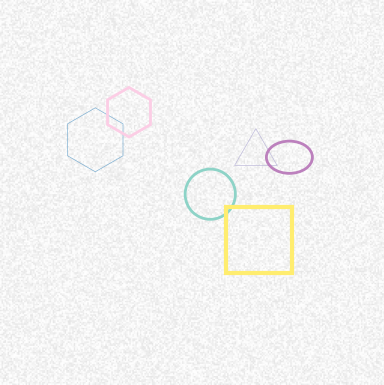[{"shape": "circle", "thickness": 2, "radius": 0.33, "center": [0.546, 0.496]}, {"shape": "triangle", "thickness": 0.5, "radius": 0.32, "center": [0.665, 0.602]}, {"shape": "hexagon", "thickness": 0.5, "radius": 0.42, "center": [0.248, 0.637]}, {"shape": "hexagon", "thickness": 2, "radius": 0.32, "center": [0.335, 0.709]}, {"shape": "oval", "thickness": 2, "radius": 0.3, "center": [0.752, 0.592]}, {"shape": "square", "thickness": 3, "radius": 0.42, "center": [0.673, 0.377]}]